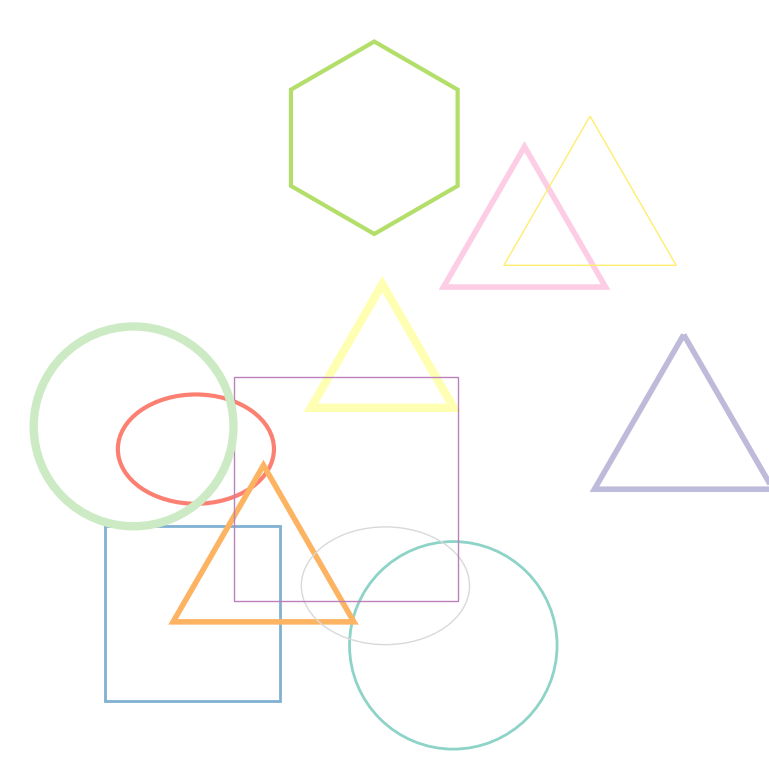[{"shape": "circle", "thickness": 1, "radius": 0.67, "center": [0.589, 0.162]}, {"shape": "triangle", "thickness": 3, "radius": 0.54, "center": [0.497, 0.524]}, {"shape": "triangle", "thickness": 2, "radius": 0.67, "center": [0.888, 0.432]}, {"shape": "oval", "thickness": 1.5, "radius": 0.51, "center": [0.254, 0.417]}, {"shape": "square", "thickness": 1, "radius": 0.57, "center": [0.25, 0.203]}, {"shape": "triangle", "thickness": 2, "radius": 0.68, "center": [0.342, 0.26]}, {"shape": "hexagon", "thickness": 1.5, "radius": 0.62, "center": [0.486, 0.821]}, {"shape": "triangle", "thickness": 2, "radius": 0.61, "center": [0.681, 0.688]}, {"shape": "oval", "thickness": 0.5, "radius": 0.55, "center": [0.501, 0.239]}, {"shape": "square", "thickness": 0.5, "radius": 0.72, "center": [0.449, 0.365]}, {"shape": "circle", "thickness": 3, "radius": 0.65, "center": [0.173, 0.446]}, {"shape": "triangle", "thickness": 0.5, "radius": 0.65, "center": [0.766, 0.72]}]